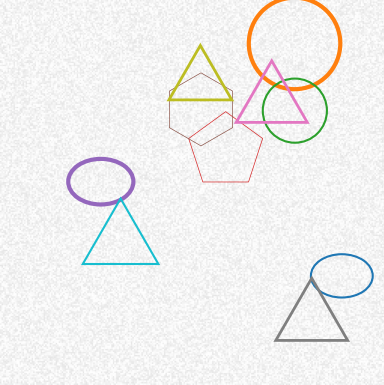[{"shape": "oval", "thickness": 1.5, "radius": 0.4, "center": [0.888, 0.283]}, {"shape": "circle", "thickness": 3, "radius": 0.59, "center": [0.765, 0.887]}, {"shape": "circle", "thickness": 1.5, "radius": 0.42, "center": [0.766, 0.713]}, {"shape": "pentagon", "thickness": 0.5, "radius": 0.5, "center": [0.586, 0.609]}, {"shape": "oval", "thickness": 3, "radius": 0.42, "center": [0.262, 0.528]}, {"shape": "hexagon", "thickness": 0.5, "radius": 0.47, "center": [0.522, 0.716]}, {"shape": "triangle", "thickness": 2, "radius": 0.53, "center": [0.706, 0.735]}, {"shape": "triangle", "thickness": 2, "radius": 0.54, "center": [0.81, 0.17]}, {"shape": "triangle", "thickness": 2, "radius": 0.47, "center": [0.52, 0.788]}, {"shape": "triangle", "thickness": 1.5, "radius": 0.57, "center": [0.313, 0.371]}]